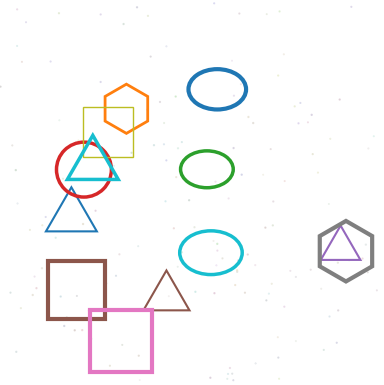[{"shape": "oval", "thickness": 3, "radius": 0.37, "center": [0.564, 0.768]}, {"shape": "triangle", "thickness": 1.5, "radius": 0.38, "center": [0.185, 0.437]}, {"shape": "hexagon", "thickness": 2, "radius": 0.32, "center": [0.328, 0.717]}, {"shape": "oval", "thickness": 2.5, "radius": 0.34, "center": [0.537, 0.56]}, {"shape": "circle", "thickness": 2.5, "radius": 0.36, "center": [0.218, 0.559]}, {"shape": "triangle", "thickness": 1.5, "radius": 0.3, "center": [0.885, 0.355]}, {"shape": "square", "thickness": 3, "radius": 0.37, "center": [0.199, 0.247]}, {"shape": "triangle", "thickness": 1.5, "radius": 0.35, "center": [0.432, 0.228]}, {"shape": "square", "thickness": 3, "radius": 0.4, "center": [0.314, 0.115]}, {"shape": "hexagon", "thickness": 3, "radius": 0.39, "center": [0.899, 0.348]}, {"shape": "square", "thickness": 1, "radius": 0.33, "center": [0.281, 0.658]}, {"shape": "oval", "thickness": 2.5, "radius": 0.41, "center": [0.548, 0.344]}, {"shape": "triangle", "thickness": 2.5, "radius": 0.38, "center": [0.241, 0.572]}]